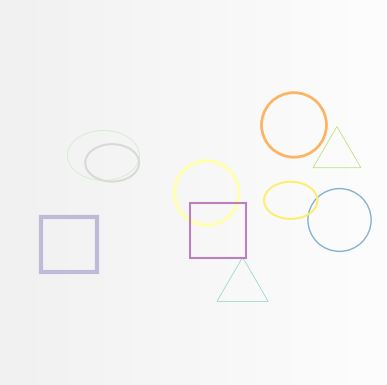[{"shape": "triangle", "thickness": 0.5, "radius": 0.38, "center": [0.626, 0.255]}, {"shape": "circle", "thickness": 2.5, "radius": 0.42, "center": [0.533, 0.499]}, {"shape": "square", "thickness": 3, "radius": 0.36, "center": [0.178, 0.365]}, {"shape": "circle", "thickness": 1, "radius": 0.41, "center": [0.876, 0.429]}, {"shape": "circle", "thickness": 2, "radius": 0.42, "center": [0.759, 0.676]}, {"shape": "triangle", "thickness": 0.5, "radius": 0.36, "center": [0.87, 0.6]}, {"shape": "oval", "thickness": 1.5, "radius": 0.35, "center": [0.289, 0.577]}, {"shape": "square", "thickness": 1.5, "radius": 0.36, "center": [0.563, 0.401]}, {"shape": "oval", "thickness": 0.5, "radius": 0.46, "center": [0.267, 0.596]}, {"shape": "oval", "thickness": 1.5, "radius": 0.34, "center": [0.75, 0.48]}]